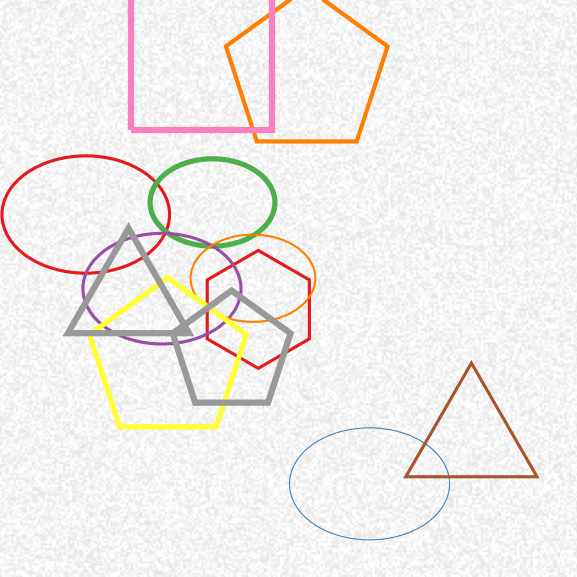[{"shape": "hexagon", "thickness": 1.5, "radius": 0.51, "center": [0.447, 0.463]}, {"shape": "oval", "thickness": 1.5, "radius": 0.73, "center": [0.149, 0.628]}, {"shape": "oval", "thickness": 0.5, "radius": 0.69, "center": [0.64, 0.161]}, {"shape": "oval", "thickness": 2.5, "radius": 0.54, "center": [0.368, 0.649]}, {"shape": "oval", "thickness": 1.5, "radius": 0.68, "center": [0.28, 0.499]}, {"shape": "oval", "thickness": 1, "radius": 0.54, "center": [0.438, 0.517]}, {"shape": "pentagon", "thickness": 2, "radius": 0.74, "center": [0.531, 0.873]}, {"shape": "pentagon", "thickness": 2.5, "radius": 0.71, "center": [0.291, 0.376]}, {"shape": "triangle", "thickness": 1.5, "radius": 0.66, "center": [0.816, 0.239]}, {"shape": "square", "thickness": 3, "radius": 0.61, "center": [0.349, 0.896]}, {"shape": "pentagon", "thickness": 3, "radius": 0.54, "center": [0.401, 0.389]}, {"shape": "triangle", "thickness": 3, "radius": 0.61, "center": [0.223, 0.483]}]